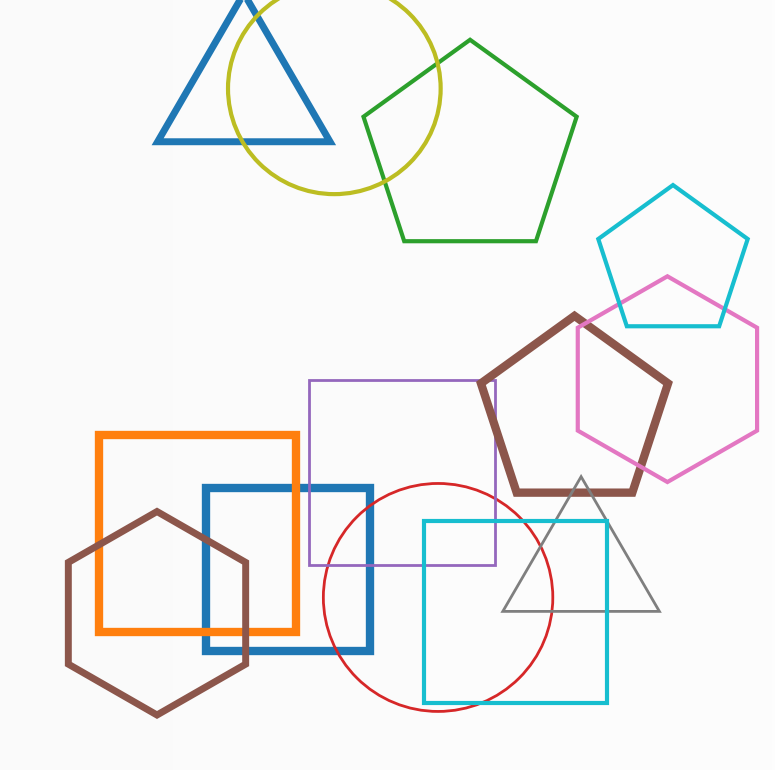[{"shape": "square", "thickness": 3, "radius": 0.53, "center": [0.372, 0.261]}, {"shape": "triangle", "thickness": 2.5, "radius": 0.64, "center": [0.315, 0.88]}, {"shape": "square", "thickness": 3, "radius": 0.64, "center": [0.255, 0.307]}, {"shape": "pentagon", "thickness": 1.5, "radius": 0.72, "center": [0.607, 0.804]}, {"shape": "circle", "thickness": 1, "radius": 0.74, "center": [0.565, 0.224]}, {"shape": "square", "thickness": 1, "radius": 0.6, "center": [0.518, 0.386]}, {"shape": "hexagon", "thickness": 2.5, "radius": 0.66, "center": [0.203, 0.204]}, {"shape": "pentagon", "thickness": 3, "radius": 0.63, "center": [0.741, 0.463]}, {"shape": "hexagon", "thickness": 1.5, "radius": 0.67, "center": [0.861, 0.508]}, {"shape": "triangle", "thickness": 1, "radius": 0.58, "center": [0.75, 0.264]}, {"shape": "circle", "thickness": 1.5, "radius": 0.69, "center": [0.431, 0.885]}, {"shape": "square", "thickness": 1.5, "radius": 0.59, "center": [0.666, 0.206]}, {"shape": "pentagon", "thickness": 1.5, "radius": 0.51, "center": [0.868, 0.658]}]